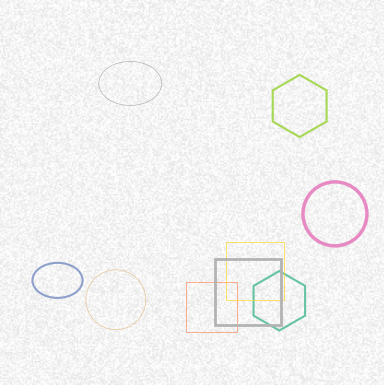[{"shape": "hexagon", "thickness": 1.5, "radius": 0.39, "center": [0.726, 0.219]}, {"shape": "square", "thickness": 0.5, "radius": 0.33, "center": [0.55, 0.203]}, {"shape": "oval", "thickness": 1.5, "radius": 0.33, "center": [0.149, 0.272]}, {"shape": "circle", "thickness": 2.5, "radius": 0.42, "center": [0.87, 0.444]}, {"shape": "hexagon", "thickness": 1.5, "radius": 0.4, "center": [0.778, 0.725]}, {"shape": "square", "thickness": 0.5, "radius": 0.38, "center": [0.662, 0.296]}, {"shape": "circle", "thickness": 0.5, "radius": 0.39, "center": [0.301, 0.221]}, {"shape": "oval", "thickness": 0.5, "radius": 0.41, "center": [0.338, 0.783]}, {"shape": "square", "thickness": 2, "radius": 0.43, "center": [0.644, 0.242]}]